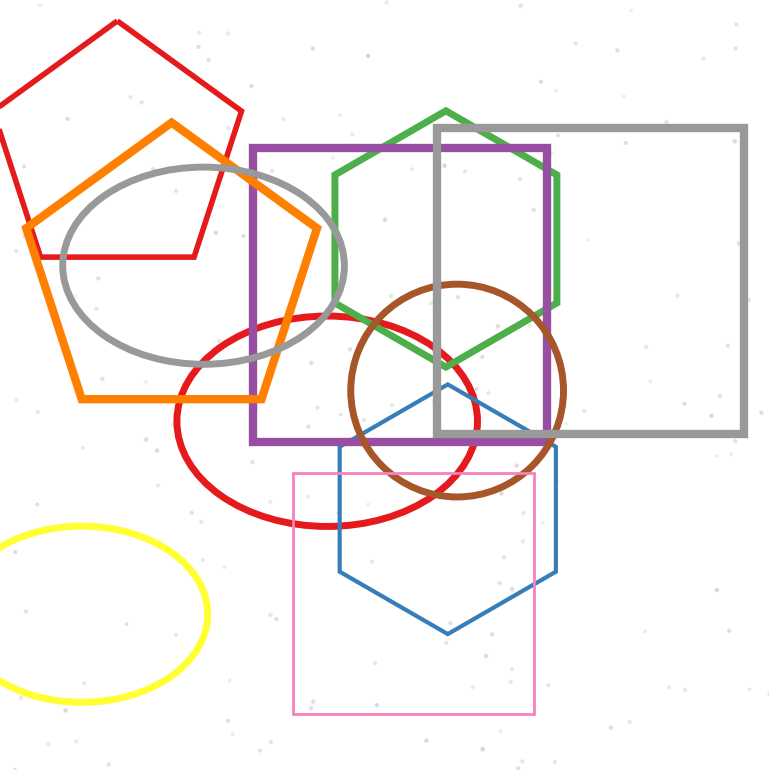[{"shape": "oval", "thickness": 2.5, "radius": 0.98, "center": [0.425, 0.453]}, {"shape": "pentagon", "thickness": 2, "radius": 0.85, "center": [0.152, 0.803]}, {"shape": "hexagon", "thickness": 1.5, "radius": 0.81, "center": [0.582, 0.339]}, {"shape": "hexagon", "thickness": 2.5, "radius": 0.83, "center": [0.579, 0.69]}, {"shape": "square", "thickness": 3, "radius": 0.95, "center": [0.52, 0.617]}, {"shape": "pentagon", "thickness": 3, "radius": 0.99, "center": [0.223, 0.642]}, {"shape": "oval", "thickness": 2.5, "radius": 0.82, "center": [0.106, 0.202]}, {"shape": "circle", "thickness": 2.5, "radius": 0.69, "center": [0.594, 0.493]}, {"shape": "square", "thickness": 1, "radius": 0.78, "center": [0.537, 0.23]}, {"shape": "oval", "thickness": 2.5, "radius": 0.91, "center": [0.264, 0.655]}, {"shape": "square", "thickness": 3, "radius": 1.0, "center": [0.767, 0.635]}]